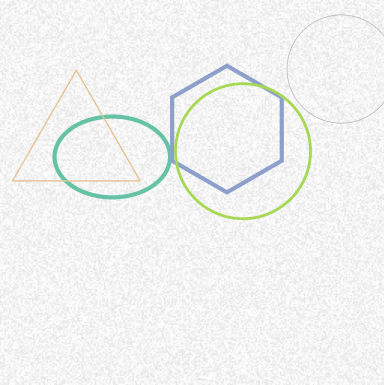[{"shape": "oval", "thickness": 3, "radius": 0.75, "center": [0.292, 0.592]}, {"shape": "hexagon", "thickness": 3, "radius": 0.82, "center": [0.589, 0.665]}, {"shape": "circle", "thickness": 2, "radius": 0.88, "center": [0.631, 0.607]}, {"shape": "triangle", "thickness": 1, "radius": 0.96, "center": [0.198, 0.626]}, {"shape": "circle", "thickness": 0.5, "radius": 0.7, "center": [0.886, 0.821]}]